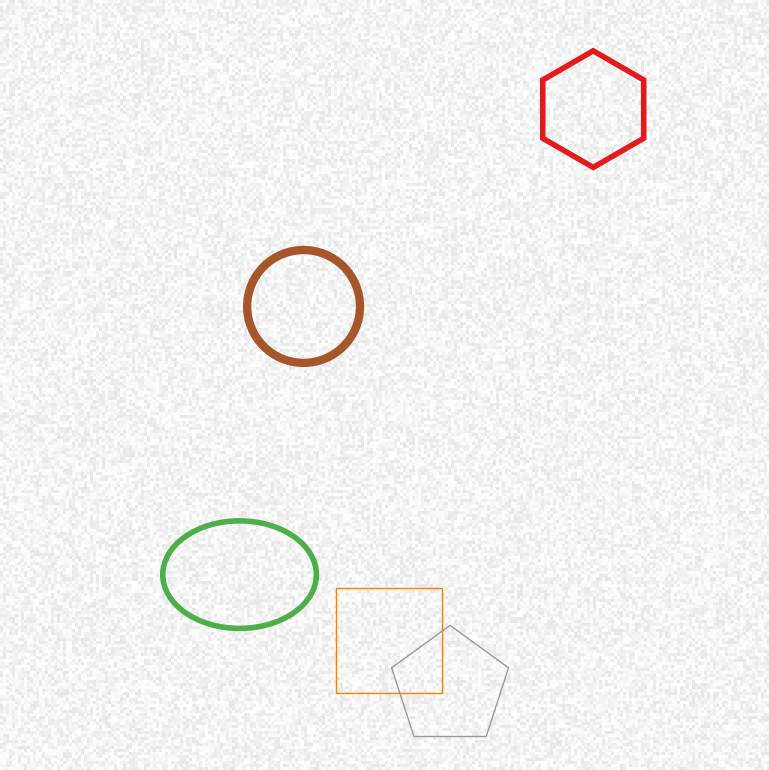[{"shape": "hexagon", "thickness": 2, "radius": 0.38, "center": [0.77, 0.858]}, {"shape": "oval", "thickness": 2, "radius": 0.5, "center": [0.311, 0.254]}, {"shape": "square", "thickness": 0.5, "radius": 0.34, "center": [0.505, 0.168]}, {"shape": "circle", "thickness": 3, "radius": 0.37, "center": [0.394, 0.602]}, {"shape": "pentagon", "thickness": 0.5, "radius": 0.4, "center": [0.584, 0.108]}]